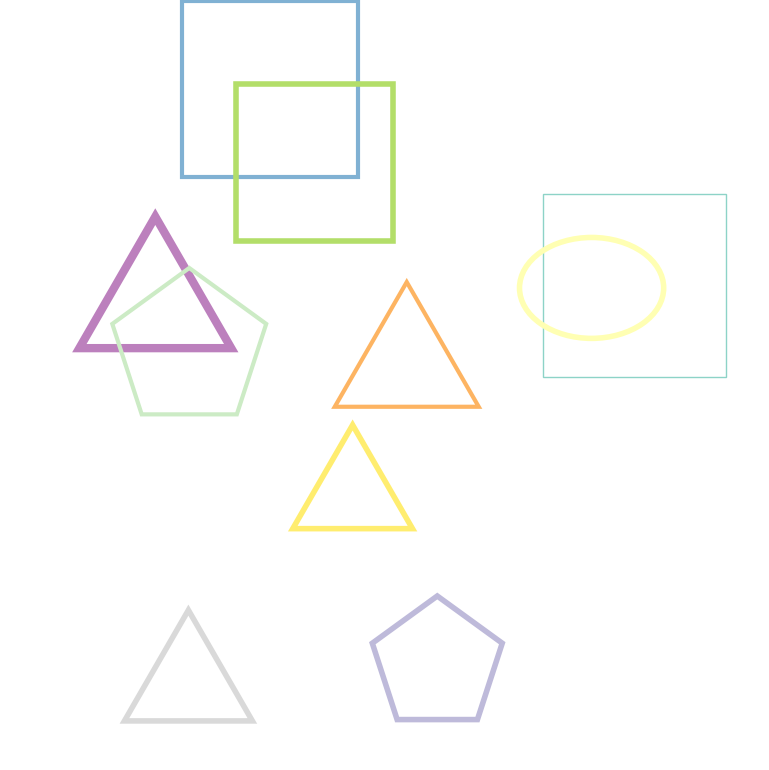[{"shape": "square", "thickness": 0.5, "radius": 0.59, "center": [0.824, 0.629]}, {"shape": "oval", "thickness": 2, "radius": 0.47, "center": [0.768, 0.626]}, {"shape": "pentagon", "thickness": 2, "radius": 0.44, "center": [0.568, 0.137]}, {"shape": "square", "thickness": 1.5, "radius": 0.57, "center": [0.351, 0.884]}, {"shape": "triangle", "thickness": 1.5, "radius": 0.54, "center": [0.528, 0.526]}, {"shape": "square", "thickness": 2, "radius": 0.51, "center": [0.408, 0.789]}, {"shape": "triangle", "thickness": 2, "radius": 0.48, "center": [0.245, 0.112]}, {"shape": "triangle", "thickness": 3, "radius": 0.57, "center": [0.202, 0.605]}, {"shape": "pentagon", "thickness": 1.5, "radius": 0.53, "center": [0.246, 0.547]}, {"shape": "triangle", "thickness": 2, "radius": 0.45, "center": [0.458, 0.358]}]